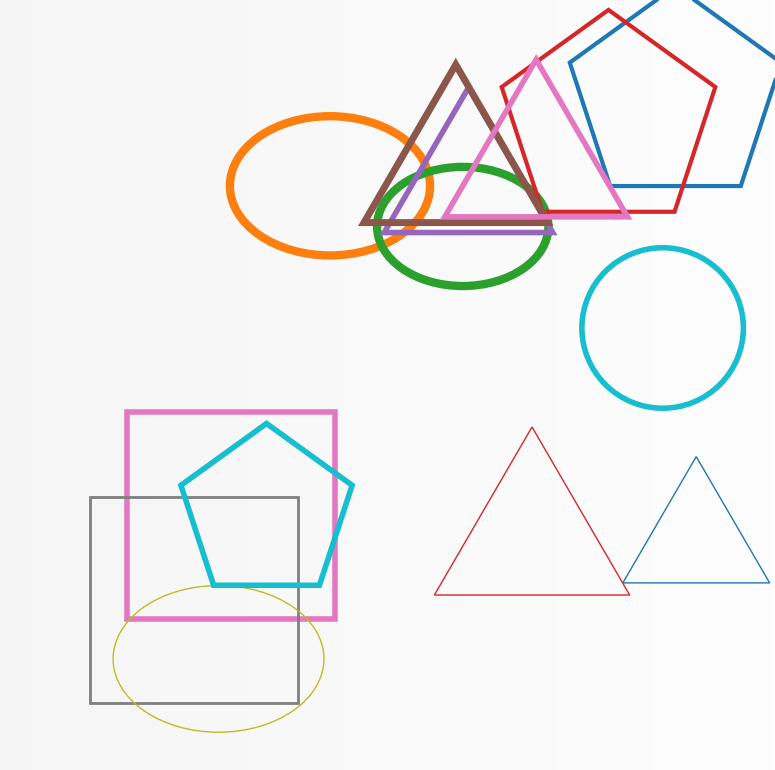[{"shape": "pentagon", "thickness": 1.5, "radius": 0.72, "center": [0.872, 0.874]}, {"shape": "triangle", "thickness": 0.5, "radius": 0.55, "center": [0.898, 0.298]}, {"shape": "oval", "thickness": 3, "radius": 0.65, "center": [0.426, 0.759]}, {"shape": "oval", "thickness": 3, "radius": 0.55, "center": [0.597, 0.706]}, {"shape": "triangle", "thickness": 0.5, "radius": 0.73, "center": [0.686, 0.3]}, {"shape": "pentagon", "thickness": 1.5, "radius": 0.72, "center": [0.785, 0.842]}, {"shape": "triangle", "thickness": 2, "radius": 0.63, "center": [0.605, 0.761]}, {"shape": "triangle", "thickness": 2.5, "radius": 0.68, "center": [0.588, 0.779]}, {"shape": "triangle", "thickness": 2, "radius": 0.68, "center": [0.692, 0.786]}, {"shape": "square", "thickness": 2, "radius": 0.67, "center": [0.298, 0.33]}, {"shape": "square", "thickness": 1, "radius": 0.67, "center": [0.25, 0.221]}, {"shape": "oval", "thickness": 0.5, "radius": 0.68, "center": [0.282, 0.144]}, {"shape": "circle", "thickness": 2, "radius": 0.52, "center": [0.855, 0.574]}, {"shape": "pentagon", "thickness": 2, "radius": 0.58, "center": [0.344, 0.334]}]